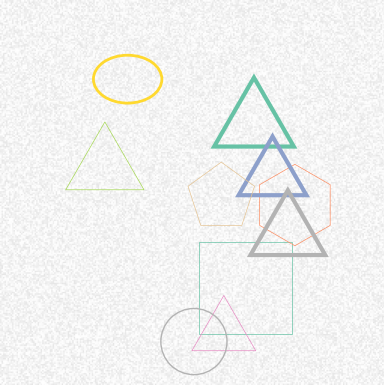[{"shape": "square", "thickness": 0.5, "radius": 0.6, "center": [0.637, 0.251]}, {"shape": "triangle", "thickness": 3, "radius": 0.6, "center": [0.66, 0.679]}, {"shape": "hexagon", "thickness": 0.5, "radius": 0.53, "center": [0.766, 0.467]}, {"shape": "triangle", "thickness": 3, "radius": 0.51, "center": [0.708, 0.544]}, {"shape": "triangle", "thickness": 0.5, "radius": 0.48, "center": [0.581, 0.137]}, {"shape": "triangle", "thickness": 0.5, "radius": 0.59, "center": [0.272, 0.566]}, {"shape": "oval", "thickness": 2, "radius": 0.44, "center": [0.332, 0.794]}, {"shape": "pentagon", "thickness": 0.5, "radius": 0.45, "center": [0.575, 0.488]}, {"shape": "triangle", "thickness": 3, "radius": 0.56, "center": [0.748, 0.394]}, {"shape": "circle", "thickness": 1, "radius": 0.43, "center": [0.504, 0.113]}]